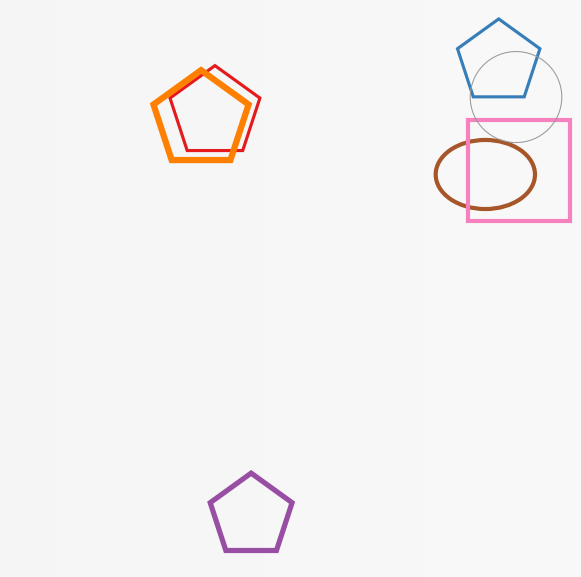[{"shape": "pentagon", "thickness": 1.5, "radius": 0.41, "center": [0.37, 0.804]}, {"shape": "pentagon", "thickness": 1.5, "radius": 0.37, "center": [0.858, 0.892]}, {"shape": "pentagon", "thickness": 2.5, "radius": 0.37, "center": [0.432, 0.106]}, {"shape": "pentagon", "thickness": 3, "radius": 0.43, "center": [0.346, 0.792]}, {"shape": "oval", "thickness": 2, "radius": 0.43, "center": [0.835, 0.697]}, {"shape": "square", "thickness": 2, "radius": 0.44, "center": [0.893, 0.705]}, {"shape": "circle", "thickness": 0.5, "radius": 0.39, "center": [0.888, 0.831]}]